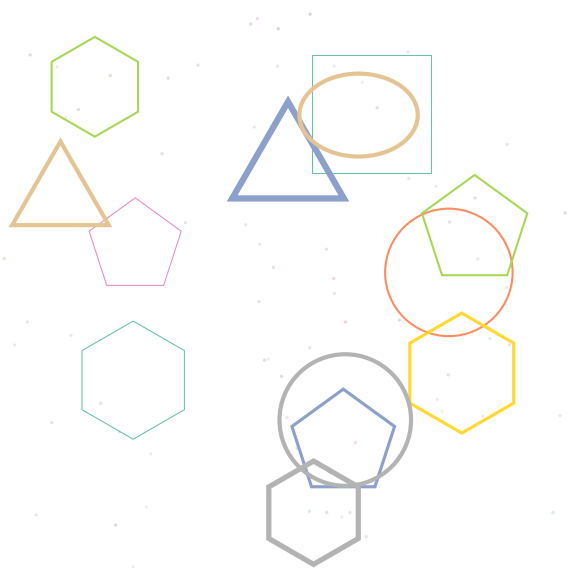[{"shape": "square", "thickness": 0.5, "radius": 0.51, "center": [0.643, 0.802]}, {"shape": "hexagon", "thickness": 0.5, "radius": 0.51, "center": [0.231, 0.341]}, {"shape": "circle", "thickness": 1, "radius": 0.55, "center": [0.777, 0.527]}, {"shape": "triangle", "thickness": 3, "radius": 0.56, "center": [0.499, 0.711]}, {"shape": "pentagon", "thickness": 1.5, "radius": 0.47, "center": [0.594, 0.232]}, {"shape": "pentagon", "thickness": 0.5, "radius": 0.42, "center": [0.234, 0.573]}, {"shape": "pentagon", "thickness": 1, "radius": 0.48, "center": [0.822, 0.6]}, {"shape": "hexagon", "thickness": 1, "radius": 0.43, "center": [0.164, 0.849]}, {"shape": "hexagon", "thickness": 1.5, "radius": 0.52, "center": [0.8, 0.353]}, {"shape": "oval", "thickness": 2, "radius": 0.51, "center": [0.621, 0.8]}, {"shape": "triangle", "thickness": 2, "radius": 0.48, "center": [0.105, 0.658]}, {"shape": "circle", "thickness": 2, "radius": 0.57, "center": [0.598, 0.272]}, {"shape": "hexagon", "thickness": 2.5, "radius": 0.45, "center": [0.543, 0.111]}]